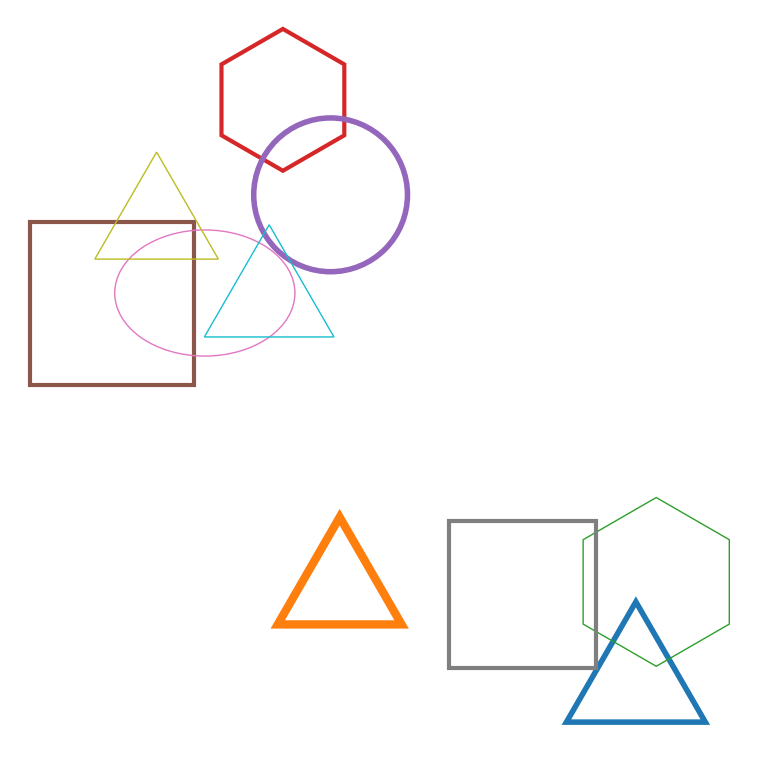[{"shape": "triangle", "thickness": 2, "radius": 0.52, "center": [0.826, 0.114]}, {"shape": "triangle", "thickness": 3, "radius": 0.46, "center": [0.441, 0.235]}, {"shape": "hexagon", "thickness": 0.5, "radius": 0.55, "center": [0.852, 0.244]}, {"shape": "hexagon", "thickness": 1.5, "radius": 0.46, "center": [0.367, 0.87]}, {"shape": "circle", "thickness": 2, "radius": 0.5, "center": [0.429, 0.747]}, {"shape": "square", "thickness": 1.5, "radius": 0.53, "center": [0.146, 0.606]}, {"shape": "oval", "thickness": 0.5, "radius": 0.59, "center": [0.266, 0.619]}, {"shape": "square", "thickness": 1.5, "radius": 0.48, "center": [0.679, 0.228]}, {"shape": "triangle", "thickness": 0.5, "radius": 0.46, "center": [0.203, 0.71]}, {"shape": "triangle", "thickness": 0.5, "radius": 0.49, "center": [0.35, 0.611]}]